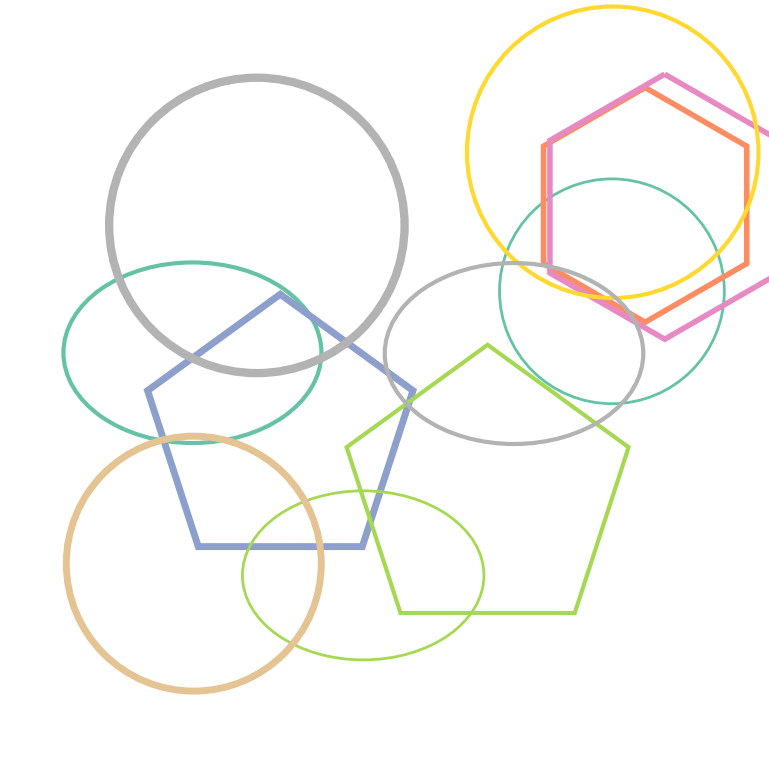[{"shape": "circle", "thickness": 1, "radius": 0.73, "center": [0.795, 0.622]}, {"shape": "oval", "thickness": 1.5, "radius": 0.84, "center": [0.25, 0.542]}, {"shape": "hexagon", "thickness": 2, "radius": 0.76, "center": [0.838, 0.734]}, {"shape": "pentagon", "thickness": 2.5, "radius": 0.91, "center": [0.364, 0.437]}, {"shape": "hexagon", "thickness": 2, "radius": 0.86, "center": [0.863, 0.732]}, {"shape": "pentagon", "thickness": 1.5, "radius": 0.96, "center": [0.633, 0.36]}, {"shape": "oval", "thickness": 1, "radius": 0.78, "center": [0.472, 0.253]}, {"shape": "circle", "thickness": 1.5, "radius": 0.95, "center": [0.796, 0.802]}, {"shape": "circle", "thickness": 2.5, "radius": 0.83, "center": [0.252, 0.268]}, {"shape": "oval", "thickness": 1.5, "radius": 0.84, "center": [0.668, 0.541]}, {"shape": "circle", "thickness": 3, "radius": 0.96, "center": [0.334, 0.707]}]